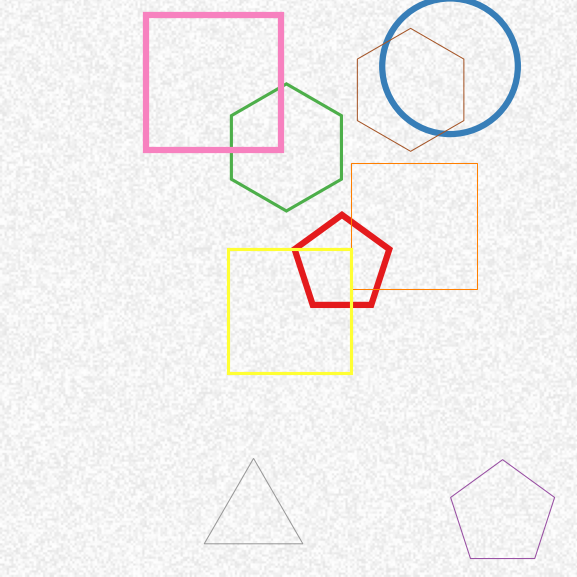[{"shape": "pentagon", "thickness": 3, "radius": 0.43, "center": [0.592, 0.541]}, {"shape": "circle", "thickness": 3, "radius": 0.59, "center": [0.779, 0.884]}, {"shape": "hexagon", "thickness": 1.5, "radius": 0.55, "center": [0.496, 0.744]}, {"shape": "pentagon", "thickness": 0.5, "radius": 0.47, "center": [0.87, 0.109]}, {"shape": "square", "thickness": 0.5, "radius": 0.55, "center": [0.716, 0.608]}, {"shape": "square", "thickness": 1.5, "radius": 0.53, "center": [0.502, 0.461]}, {"shape": "hexagon", "thickness": 0.5, "radius": 0.53, "center": [0.711, 0.844]}, {"shape": "square", "thickness": 3, "radius": 0.58, "center": [0.37, 0.856]}, {"shape": "triangle", "thickness": 0.5, "radius": 0.49, "center": [0.439, 0.107]}]